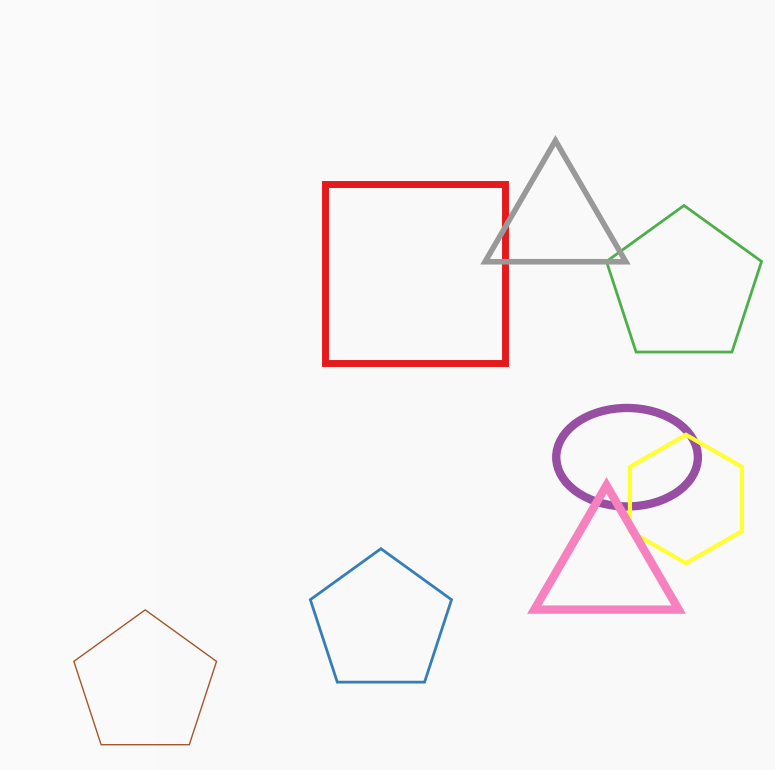[{"shape": "square", "thickness": 2.5, "radius": 0.58, "center": [0.536, 0.645]}, {"shape": "pentagon", "thickness": 1, "radius": 0.48, "center": [0.492, 0.192]}, {"shape": "pentagon", "thickness": 1, "radius": 0.53, "center": [0.883, 0.628]}, {"shape": "oval", "thickness": 3, "radius": 0.46, "center": [0.809, 0.406]}, {"shape": "hexagon", "thickness": 1.5, "radius": 0.42, "center": [0.885, 0.352]}, {"shape": "pentagon", "thickness": 0.5, "radius": 0.48, "center": [0.187, 0.111]}, {"shape": "triangle", "thickness": 3, "radius": 0.54, "center": [0.783, 0.262]}, {"shape": "triangle", "thickness": 2, "radius": 0.52, "center": [0.717, 0.712]}]